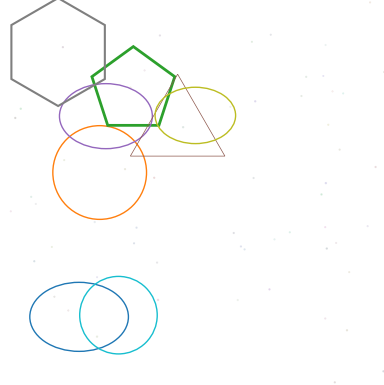[{"shape": "oval", "thickness": 1, "radius": 0.64, "center": [0.205, 0.177]}, {"shape": "circle", "thickness": 1, "radius": 0.61, "center": [0.259, 0.552]}, {"shape": "pentagon", "thickness": 2, "radius": 0.57, "center": [0.346, 0.766]}, {"shape": "oval", "thickness": 1, "radius": 0.6, "center": [0.275, 0.698]}, {"shape": "triangle", "thickness": 0.5, "radius": 0.71, "center": [0.461, 0.665]}, {"shape": "hexagon", "thickness": 1.5, "radius": 0.7, "center": [0.151, 0.865]}, {"shape": "oval", "thickness": 1, "radius": 0.52, "center": [0.507, 0.7]}, {"shape": "circle", "thickness": 1, "radius": 0.5, "center": [0.308, 0.181]}]